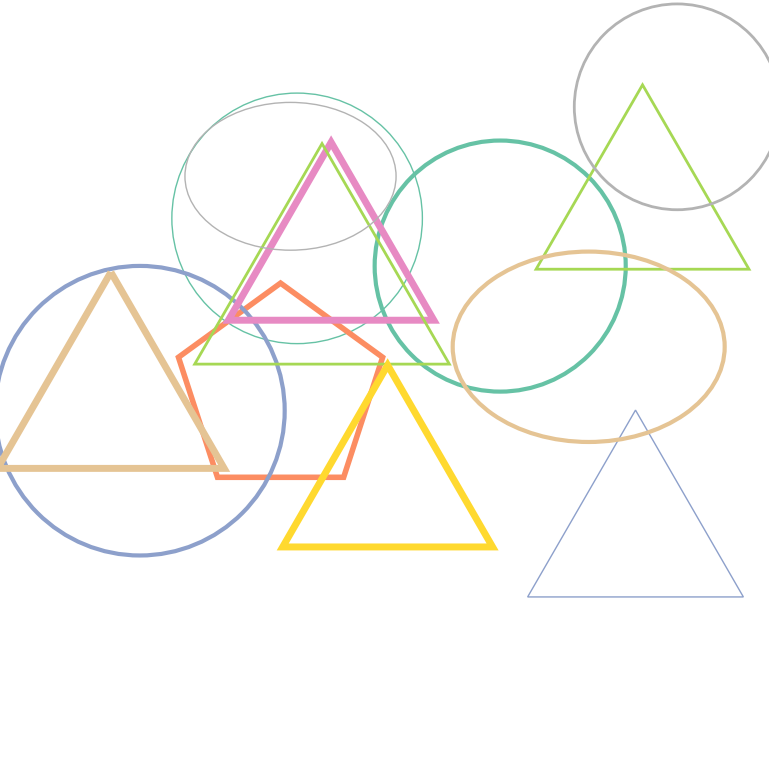[{"shape": "circle", "thickness": 0.5, "radius": 0.81, "center": [0.386, 0.716]}, {"shape": "circle", "thickness": 1.5, "radius": 0.82, "center": [0.65, 0.654]}, {"shape": "pentagon", "thickness": 2, "radius": 0.7, "center": [0.364, 0.493]}, {"shape": "triangle", "thickness": 0.5, "radius": 0.81, "center": [0.825, 0.306]}, {"shape": "circle", "thickness": 1.5, "radius": 0.94, "center": [0.182, 0.467]}, {"shape": "triangle", "thickness": 2.5, "radius": 0.77, "center": [0.43, 0.661]}, {"shape": "triangle", "thickness": 1, "radius": 0.95, "center": [0.418, 0.623]}, {"shape": "triangle", "thickness": 1, "radius": 0.8, "center": [0.834, 0.73]}, {"shape": "triangle", "thickness": 2.5, "radius": 0.79, "center": [0.503, 0.368]}, {"shape": "triangle", "thickness": 2.5, "radius": 0.85, "center": [0.144, 0.477]}, {"shape": "oval", "thickness": 1.5, "radius": 0.88, "center": [0.765, 0.55]}, {"shape": "circle", "thickness": 1, "radius": 0.67, "center": [0.879, 0.861]}, {"shape": "oval", "thickness": 0.5, "radius": 0.69, "center": [0.377, 0.771]}]